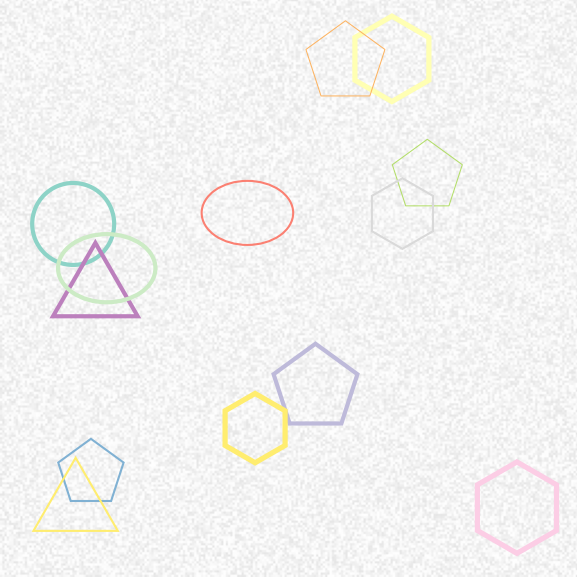[{"shape": "circle", "thickness": 2, "radius": 0.35, "center": [0.127, 0.611]}, {"shape": "hexagon", "thickness": 2.5, "radius": 0.37, "center": [0.679, 0.897]}, {"shape": "pentagon", "thickness": 2, "radius": 0.38, "center": [0.546, 0.328]}, {"shape": "oval", "thickness": 1, "radius": 0.4, "center": [0.428, 0.63]}, {"shape": "pentagon", "thickness": 1, "radius": 0.3, "center": [0.157, 0.18]}, {"shape": "pentagon", "thickness": 0.5, "radius": 0.36, "center": [0.598, 0.891]}, {"shape": "pentagon", "thickness": 0.5, "radius": 0.32, "center": [0.74, 0.694]}, {"shape": "hexagon", "thickness": 2.5, "radius": 0.4, "center": [0.895, 0.12]}, {"shape": "hexagon", "thickness": 1, "radius": 0.31, "center": [0.697, 0.629]}, {"shape": "triangle", "thickness": 2, "radius": 0.42, "center": [0.165, 0.494]}, {"shape": "oval", "thickness": 2, "radius": 0.42, "center": [0.185, 0.535]}, {"shape": "hexagon", "thickness": 2.5, "radius": 0.3, "center": [0.442, 0.258]}, {"shape": "triangle", "thickness": 1, "radius": 0.42, "center": [0.131, 0.122]}]